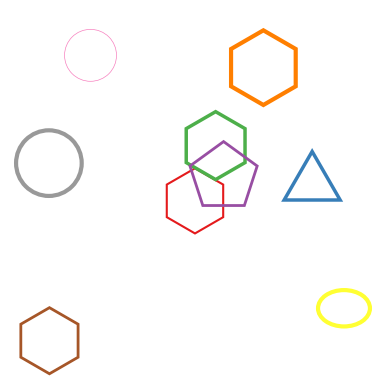[{"shape": "hexagon", "thickness": 1.5, "radius": 0.42, "center": [0.506, 0.478]}, {"shape": "triangle", "thickness": 2.5, "radius": 0.42, "center": [0.811, 0.523]}, {"shape": "hexagon", "thickness": 2.5, "radius": 0.44, "center": [0.56, 0.622]}, {"shape": "pentagon", "thickness": 2, "radius": 0.46, "center": [0.581, 0.54]}, {"shape": "hexagon", "thickness": 3, "radius": 0.48, "center": [0.684, 0.824]}, {"shape": "oval", "thickness": 3, "radius": 0.34, "center": [0.893, 0.199]}, {"shape": "hexagon", "thickness": 2, "radius": 0.43, "center": [0.128, 0.115]}, {"shape": "circle", "thickness": 0.5, "radius": 0.34, "center": [0.235, 0.856]}, {"shape": "circle", "thickness": 3, "radius": 0.43, "center": [0.127, 0.576]}]